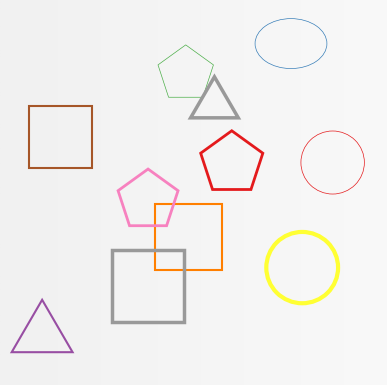[{"shape": "circle", "thickness": 0.5, "radius": 0.41, "center": [0.858, 0.578]}, {"shape": "pentagon", "thickness": 2, "radius": 0.42, "center": [0.598, 0.576]}, {"shape": "oval", "thickness": 0.5, "radius": 0.46, "center": [0.751, 0.887]}, {"shape": "pentagon", "thickness": 0.5, "radius": 0.38, "center": [0.479, 0.808]}, {"shape": "triangle", "thickness": 1.5, "radius": 0.45, "center": [0.109, 0.131]}, {"shape": "square", "thickness": 1.5, "radius": 0.43, "center": [0.486, 0.385]}, {"shape": "circle", "thickness": 3, "radius": 0.46, "center": [0.78, 0.305]}, {"shape": "square", "thickness": 1.5, "radius": 0.4, "center": [0.156, 0.643]}, {"shape": "pentagon", "thickness": 2, "radius": 0.41, "center": [0.382, 0.48]}, {"shape": "square", "thickness": 2.5, "radius": 0.46, "center": [0.381, 0.257]}, {"shape": "triangle", "thickness": 2.5, "radius": 0.36, "center": [0.553, 0.729]}]